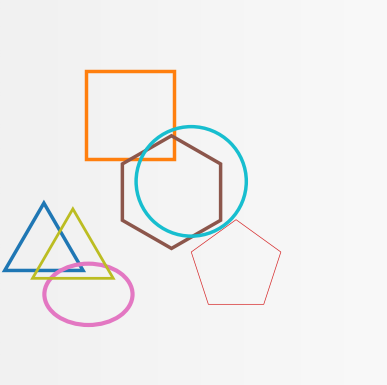[{"shape": "triangle", "thickness": 2.5, "radius": 0.58, "center": [0.113, 0.356]}, {"shape": "square", "thickness": 2.5, "radius": 0.57, "center": [0.337, 0.701]}, {"shape": "pentagon", "thickness": 0.5, "radius": 0.61, "center": [0.609, 0.308]}, {"shape": "hexagon", "thickness": 2.5, "radius": 0.73, "center": [0.443, 0.501]}, {"shape": "oval", "thickness": 3, "radius": 0.57, "center": [0.228, 0.235]}, {"shape": "triangle", "thickness": 2, "radius": 0.6, "center": [0.188, 0.337]}, {"shape": "circle", "thickness": 2.5, "radius": 0.71, "center": [0.493, 0.529]}]